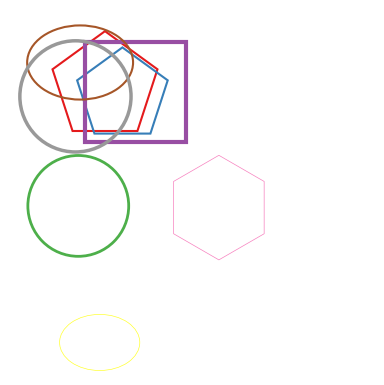[{"shape": "pentagon", "thickness": 1.5, "radius": 0.72, "center": [0.273, 0.776]}, {"shape": "pentagon", "thickness": 1.5, "radius": 0.62, "center": [0.318, 0.753]}, {"shape": "circle", "thickness": 2, "radius": 0.65, "center": [0.203, 0.465]}, {"shape": "square", "thickness": 3, "radius": 0.65, "center": [0.352, 0.761]}, {"shape": "oval", "thickness": 0.5, "radius": 0.52, "center": [0.259, 0.111]}, {"shape": "oval", "thickness": 1.5, "radius": 0.69, "center": [0.208, 0.838]}, {"shape": "hexagon", "thickness": 0.5, "radius": 0.68, "center": [0.569, 0.461]}, {"shape": "circle", "thickness": 2.5, "radius": 0.72, "center": [0.196, 0.75]}]